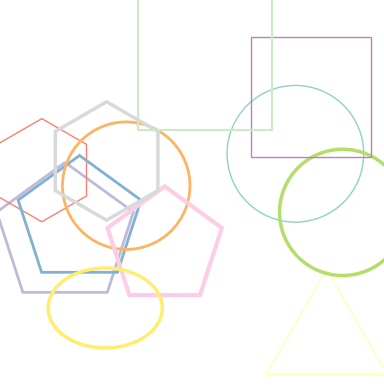[{"shape": "circle", "thickness": 1, "radius": 0.89, "center": [0.767, 0.601]}, {"shape": "triangle", "thickness": 1, "radius": 0.91, "center": [0.848, 0.118]}, {"shape": "pentagon", "thickness": 2, "radius": 0.93, "center": [0.169, 0.392]}, {"shape": "hexagon", "thickness": 1, "radius": 0.67, "center": [0.109, 0.558]}, {"shape": "pentagon", "thickness": 2, "radius": 0.84, "center": [0.207, 0.428]}, {"shape": "circle", "thickness": 2, "radius": 0.83, "center": [0.328, 0.518]}, {"shape": "circle", "thickness": 2.5, "radius": 0.82, "center": [0.89, 0.448]}, {"shape": "pentagon", "thickness": 3, "radius": 0.78, "center": [0.428, 0.36]}, {"shape": "hexagon", "thickness": 2.5, "radius": 0.77, "center": [0.277, 0.582]}, {"shape": "square", "thickness": 1, "radius": 0.78, "center": [0.808, 0.748]}, {"shape": "square", "thickness": 1.5, "radius": 0.87, "center": [0.532, 0.836]}, {"shape": "oval", "thickness": 2.5, "radius": 0.74, "center": [0.273, 0.2]}]